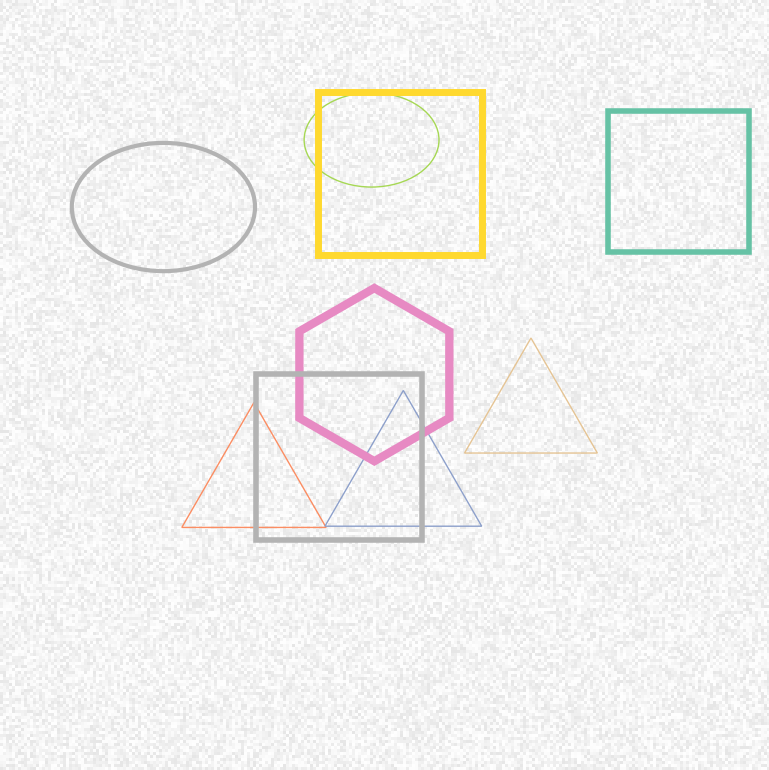[{"shape": "square", "thickness": 2, "radius": 0.46, "center": [0.881, 0.765]}, {"shape": "triangle", "thickness": 0.5, "radius": 0.54, "center": [0.33, 0.369]}, {"shape": "triangle", "thickness": 0.5, "radius": 0.59, "center": [0.524, 0.375]}, {"shape": "hexagon", "thickness": 3, "radius": 0.56, "center": [0.486, 0.513]}, {"shape": "oval", "thickness": 0.5, "radius": 0.44, "center": [0.483, 0.818]}, {"shape": "square", "thickness": 2.5, "radius": 0.53, "center": [0.52, 0.775]}, {"shape": "triangle", "thickness": 0.5, "radius": 0.5, "center": [0.69, 0.461]}, {"shape": "oval", "thickness": 1.5, "radius": 0.59, "center": [0.212, 0.731]}, {"shape": "square", "thickness": 2, "radius": 0.54, "center": [0.44, 0.407]}]